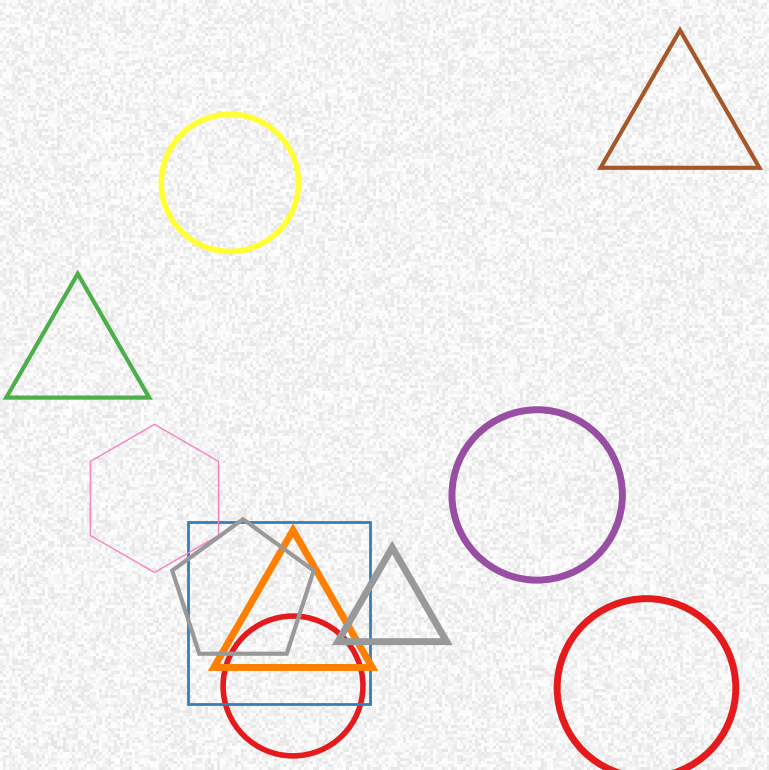[{"shape": "circle", "thickness": 2, "radius": 0.45, "center": [0.381, 0.109]}, {"shape": "circle", "thickness": 2.5, "radius": 0.58, "center": [0.84, 0.107]}, {"shape": "square", "thickness": 1, "radius": 0.59, "center": [0.363, 0.204]}, {"shape": "triangle", "thickness": 1.5, "radius": 0.54, "center": [0.101, 0.537]}, {"shape": "circle", "thickness": 2.5, "radius": 0.55, "center": [0.698, 0.357]}, {"shape": "triangle", "thickness": 2.5, "radius": 0.59, "center": [0.381, 0.193]}, {"shape": "circle", "thickness": 2, "radius": 0.45, "center": [0.299, 0.762]}, {"shape": "triangle", "thickness": 1.5, "radius": 0.6, "center": [0.883, 0.842]}, {"shape": "hexagon", "thickness": 0.5, "radius": 0.48, "center": [0.201, 0.353]}, {"shape": "triangle", "thickness": 2.5, "radius": 0.41, "center": [0.509, 0.207]}, {"shape": "pentagon", "thickness": 1.5, "radius": 0.48, "center": [0.316, 0.229]}]